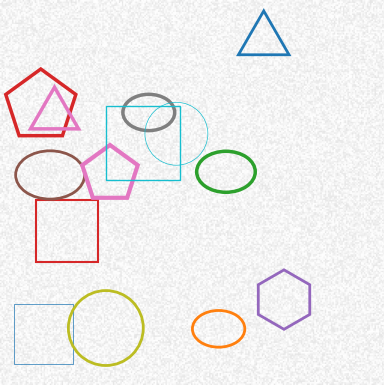[{"shape": "square", "thickness": 0.5, "radius": 0.39, "center": [0.113, 0.133]}, {"shape": "triangle", "thickness": 2, "radius": 0.38, "center": [0.685, 0.896]}, {"shape": "oval", "thickness": 2, "radius": 0.34, "center": [0.568, 0.146]}, {"shape": "oval", "thickness": 2.5, "radius": 0.38, "center": [0.587, 0.554]}, {"shape": "square", "thickness": 1.5, "radius": 0.4, "center": [0.173, 0.399]}, {"shape": "pentagon", "thickness": 2.5, "radius": 0.48, "center": [0.106, 0.725]}, {"shape": "hexagon", "thickness": 2, "radius": 0.39, "center": [0.738, 0.222]}, {"shape": "oval", "thickness": 2, "radius": 0.45, "center": [0.13, 0.546]}, {"shape": "pentagon", "thickness": 3, "radius": 0.38, "center": [0.286, 0.548]}, {"shape": "triangle", "thickness": 2.5, "radius": 0.36, "center": [0.142, 0.701]}, {"shape": "oval", "thickness": 2.5, "radius": 0.34, "center": [0.386, 0.708]}, {"shape": "circle", "thickness": 2, "radius": 0.49, "center": [0.275, 0.148]}, {"shape": "circle", "thickness": 0.5, "radius": 0.41, "center": [0.458, 0.653]}, {"shape": "square", "thickness": 1, "radius": 0.49, "center": [0.371, 0.628]}]